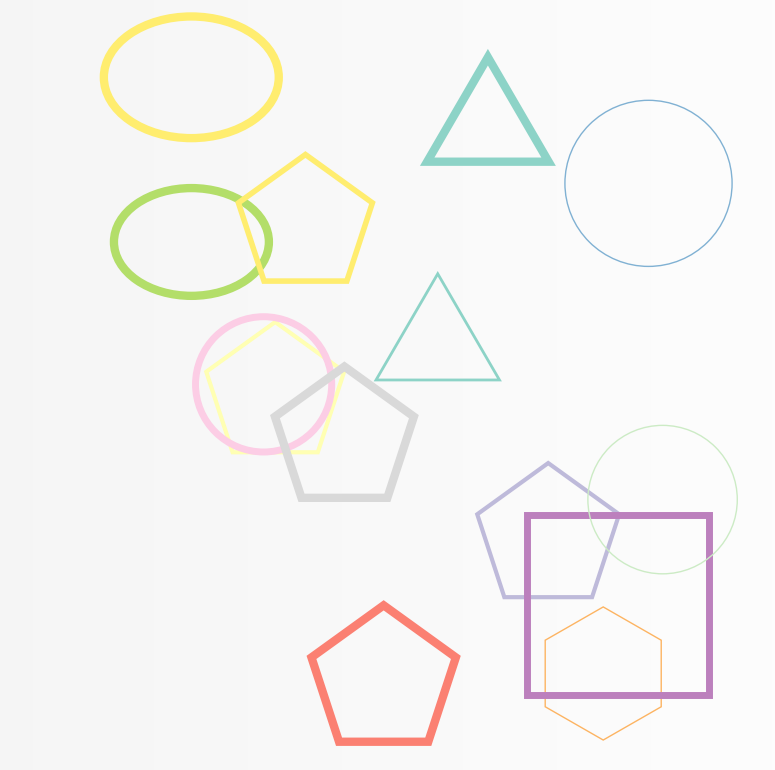[{"shape": "triangle", "thickness": 1, "radius": 0.46, "center": [0.565, 0.552]}, {"shape": "triangle", "thickness": 3, "radius": 0.45, "center": [0.63, 0.835]}, {"shape": "pentagon", "thickness": 1.5, "radius": 0.47, "center": [0.355, 0.488]}, {"shape": "pentagon", "thickness": 1.5, "radius": 0.48, "center": [0.707, 0.302]}, {"shape": "pentagon", "thickness": 3, "radius": 0.49, "center": [0.495, 0.116]}, {"shape": "circle", "thickness": 0.5, "radius": 0.54, "center": [0.837, 0.762]}, {"shape": "hexagon", "thickness": 0.5, "radius": 0.43, "center": [0.778, 0.125]}, {"shape": "oval", "thickness": 3, "radius": 0.5, "center": [0.247, 0.686]}, {"shape": "circle", "thickness": 2.5, "radius": 0.44, "center": [0.34, 0.501]}, {"shape": "pentagon", "thickness": 3, "radius": 0.47, "center": [0.444, 0.43]}, {"shape": "square", "thickness": 2.5, "radius": 0.59, "center": [0.797, 0.214]}, {"shape": "circle", "thickness": 0.5, "radius": 0.48, "center": [0.855, 0.351]}, {"shape": "oval", "thickness": 3, "radius": 0.56, "center": [0.247, 0.9]}, {"shape": "pentagon", "thickness": 2, "radius": 0.45, "center": [0.394, 0.708]}]